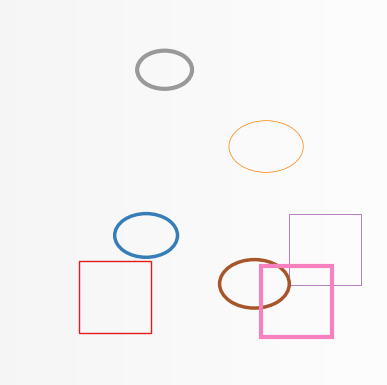[{"shape": "square", "thickness": 1, "radius": 0.47, "center": [0.297, 0.228]}, {"shape": "oval", "thickness": 2.5, "radius": 0.41, "center": [0.377, 0.388]}, {"shape": "square", "thickness": 0.5, "radius": 0.46, "center": [0.839, 0.352]}, {"shape": "oval", "thickness": 0.5, "radius": 0.48, "center": [0.687, 0.619]}, {"shape": "oval", "thickness": 2.5, "radius": 0.45, "center": [0.657, 0.263]}, {"shape": "square", "thickness": 3, "radius": 0.46, "center": [0.764, 0.216]}, {"shape": "oval", "thickness": 3, "radius": 0.35, "center": [0.425, 0.819]}]